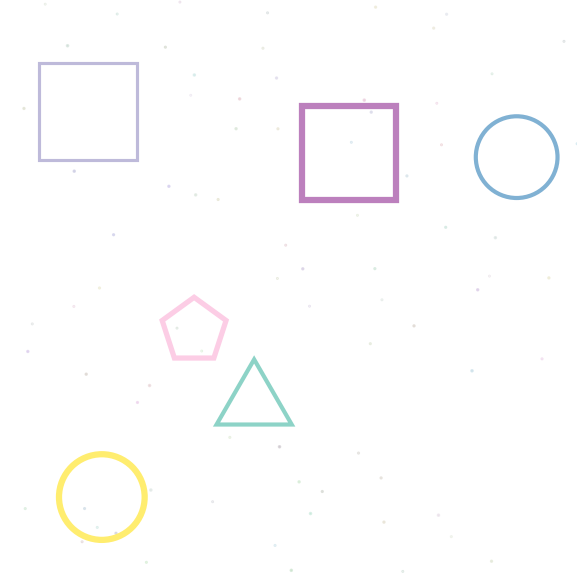[{"shape": "triangle", "thickness": 2, "radius": 0.38, "center": [0.44, 0.302]}, {"shape": "square", "thickness": 1.5, "radius": 0.42, "center": [0.153, 0.806]}, {"shape": "circle", "thickness": 2, "radius": 0.35, "center": [0.895, 0.727]}, {"shape": "pentagon", "thickness": 2.5, "radius": 0.29, "center": [0.336, 0.426]}, {"shape": "square", "thickness": 3, "radius": 0.41, "center": [0.605, 0.734]}, {"shape": "circle", "thickness": 3, "radius": 0.37, "center": [0.176, 0.138]}]